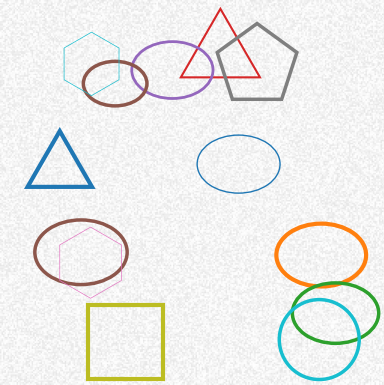[{"shape": "triangle", "thickness": 3, "radius": 0.48, "center": [0.155, 0.563]}, {"shape": "oval", "thickness": 1, "radius": 0.54, "center": [0.62, 0.574]}, {"shape": "oval", "thickness": 3, "radius": 0.58, "center": [0.834, 0.338]}, {"shape": "oval", "thickness": 2.5, "radius": 0.56, "center": [0.871, 0.187]}, {"shape": "triangle", "thickness": 1.5, "radius": 0.59, "center": [0.572, 0.858]}, {"shape": "oval", "thickness": 2, "radius": 0.53, "center": [0.448, 0.818]}, {"shape": "oval", "thickness": 2.5, "radius": 0.6, "center": [0.21, 0.345]}, {"shape": "oval", "thickness": 2.5, "radius": 0.41, "center": [0.299, 0.783]}, {"shape": "hexagon", "thickness": 0.5, "radius": 0.46, "center": [0.235, 0.318]}, {"shape": "pentagon", "thickness": 2.5, "radius": 0.54, "center": [0.668, 0.83]}, {"shape": "square", "thickness": 3, "radius": 0.48, "center": [0.326, 0.112]}, {"shape": "hexagon", "thickness": 0.5, "radius": 0.41, "center": [0.238, 0.834]}, {"shape": "circle", "thickness": 2.5, "radius": 0.52, "center": [0.829, 0.118]}]